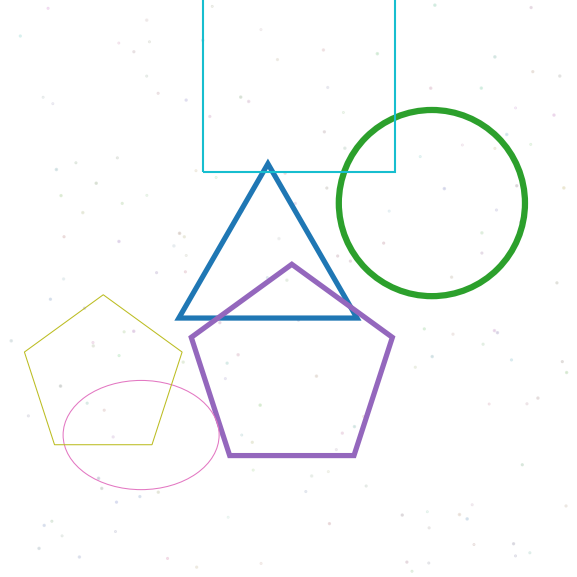[{"shape": "triangle", "thickness": 2.5, "radius": 0.89, "center": [0.464, 0.537]}, {"shape": "circle", "thickness": 3, "radius": 0.81, "center": [0.748, 0.648]}, {"shape": "pentagon", "thickness": 2.5, "radius": 0.92, "center": [0.505, 0.358]}, {"shape": "oval", "thickness": 0.5, "radius": 0.68, "center": [0.244, 0.246]}, {"shape": "pentagon", "thickness": 0.5, "radius": 0.72, "center": [0.179, 0.345]}, {"shape": "square", "thickness": 1, "radius": 0.83, "center": [0.517, 0.867]}]